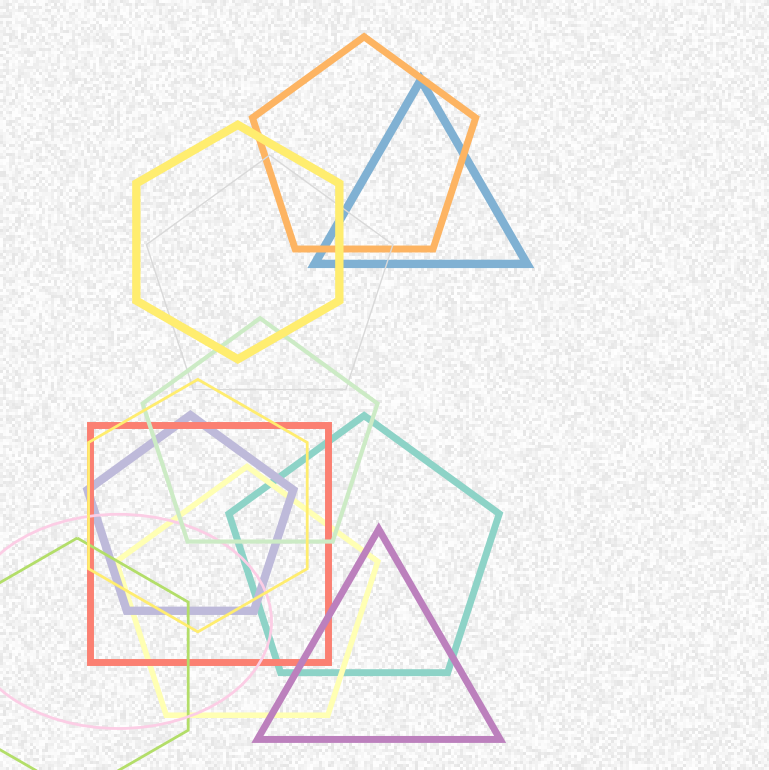[{"shape": "pentagon", "thickness": 2.5, "radius": 0.92, "center": [0.473, 0.276]}, {"shape": "pentagon", "thickness": 2, "radius": 0.89, "center": [0.321, 0.216]}, {"shape": "pentagon", "thickness": 3, "radius": 0.7, "center": [0.247, 0.32]}, {"shape": "square", "thickness": 2.5, "radius": 0.77, "center": [0.272, 0.295]}, {"shape": "triangle", "thickness": 3, "radius": 0.8, "center": [0.547, 0.737]}, {"shape": "pentagon", "thickness": 2.5, "radius": 0.76, "center": [0.473, 0.8]}, {"shape": "hexagon", "thickness": 1, "radius": 0.83, "center": [0.1, 0.135]}, {"shape": "oval", "thickness": 1, "radius": 0.99, "center": [0.154, 0.193]}, {"shape": "pentagon", "thickness": 0.5, "radius": 0.84, "center": [0.35, 0.63]}, {"shape": "triangle", "thickness": 2.5, "radius": 0.91, "center": [0.492, 0.131]}, {"shape": "pentagon", "thickness": 1.5, "radius": 0.8, "center": [0.338, 0.426]}, {"shape": "hexagon", "thickness": 3, "radius": 0.76, "center": [0.309, 0.686]}, {"shape": "hexagon", "thickness": 1, "radius": 0.82, "center": [0.257, 0.343]}]